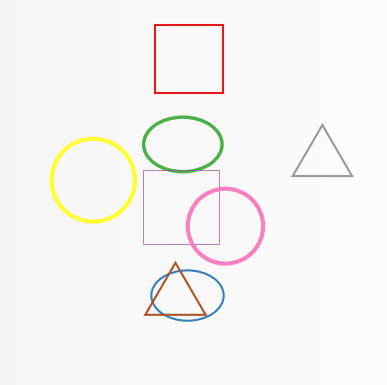[{"shape": "square", "thickness": 1.5, "radius": 0.44, "center": [0.488, 0.847]}, {"shape": "oval", "thickness": 1.5, "radius": 0.47, "center": [0.484, 0.232]}, {"shape": "oval", "thickness": 2.5, "radius": 0.51, "center": [0.472, 0.625]}, {"shape": "square", "thickness": 0.5, "radius": 0.49, "center": [0.467, 0.462]}, {"shape": "circle", "thickness": 3, "radius": 0.54, "center": [0.241, 0.532]}, {"shape": "triangle", "thickness": 1.5, "radius": 0.45, "center": [0.453, 0.227]}, {"shape": "circle", "thickness": 3, "radius": 0.49, "center": [0.582, 0.413]}, {"shape": "triangle", "thickness": 1.5, "radius": 0.44, "center": [0.832, 0.587]}]